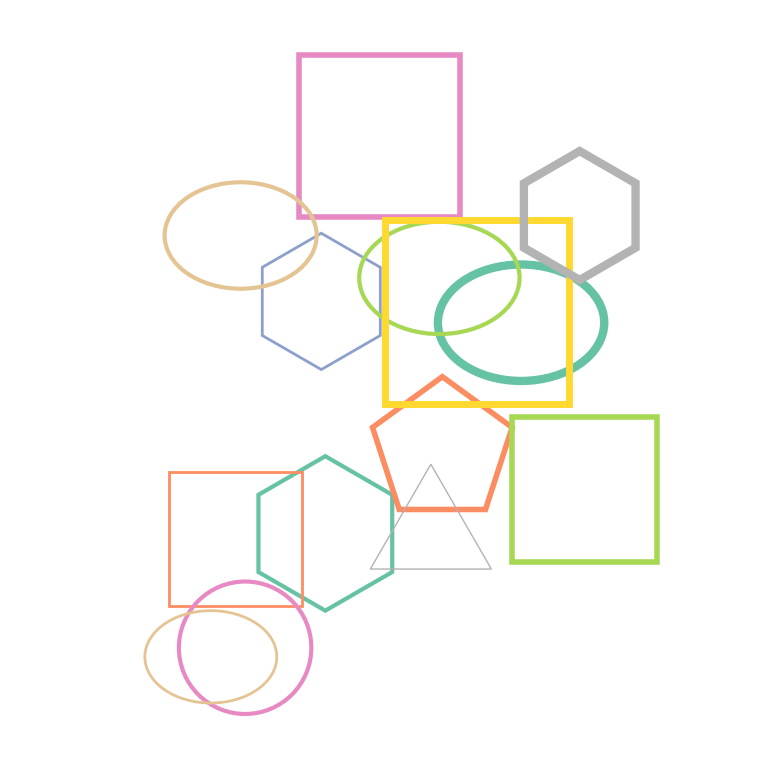[{"shape": "hexagon", "thickness": 1.5, "radius": 0.5, "center": [0.423, 0.307]}, {"shape": "oval", "thickness": 3, "radius": 0.54, "center": [0.677, 0.581]}, {"shape": "square", "thickness": 1, "radius": 0.43, "center": [0.306, 0.3]}, {"shape": "pentagon", "thickness": 2, "radius": 0.48, "center": [0.574, 0.415]}, {"shape": "hexagon", "thickness": 1, "radius": 0.44, "center": [0.417, 0.609]}, {"shape": "circle", "thickness": 1.5, "radius": 0.43, "center": [0.318, 0.159]}, {"shape": "square", "thickness": 2, "radius": 0.53, "center": [0.493, 0.823]}, {"shape": "oval", "thickness": 1.5, "radius": 0.52, "center": [0.571, 0.639]}, {"shape": "square", "thickness": 2, "radius": 0.47, "center": [0.759, 0.364]}, {"shape": "square", "thickness": 2.5, "radius": 0.6, "center": [0.619, 0.594]}, {"shape": "oval", "thickness": 1.5, "radius": 0.49, "center": [0.313, 0.694]}, {"shape": "oval", "thickness": 1, "radius": 0.43, "center": [0.274, 0.147]}, {"shape": "triangle", "thickness": 0.5, "radius": 0.45, "center": [0.56, 0.306]}, {"shape": "hexagon", "thickness": 3, "radius": 0.42, "center": [0.753, 0.72]}]